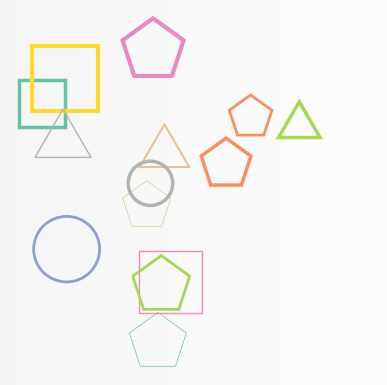[{"shape": "square", "thickness": 2.5, "radius": 0.3, "center": [0.109, 0.731]}, {"shape": "pentagon", "thickness": 0.5, "radius": 0.39, "center": [0.407, 0.111]}, {"shape": "pentagon", "thickness": 2, "radius": 0.29, "center": [0.647, 0.696]}, {"shape": "pentagon", "thickness": 2.5, "radius": 0.34, "center": [0.583, 0.574]}, {"shape": "circle", "thickness": 2, "radius": 0.43, "center": [0.172, 0.353]}, {"shape": "pentagon", "thickness": 3, "radius": 0.41, "center": [0.395, 0.87]}, {"shape": "square", "thickness": 1, "radius": 0.4, "center": [0.44, 0.269]}, {"shape": "pentagon", "thickness": 2, "radius": 0.39, "center": [0.416, 0.259]}, {"shape": "triangle", "thickness": 2.5, "radius": 0.31, "center": [0.772, 0.674]}, {"shape": "square", "thickness": 3, "radius": 0.43, "center": [0.168, 0.796]}, {"shape": "pentagon", "thickness": 0.5, "radius": 0.33, "center": [0.379, 0.465]}, {"shape": "triangle", "thickness": 1.5, "radius": 0.37, "center": [0.424, 0.603]}, {"shape": "circle", "thickness": 2.5, "radius": 0.29, "center": [0.388, 0.524]}, {"shape": "triangle", "thickness": 1, "radius": 0.42, "center": [0.163, 0.633]}]